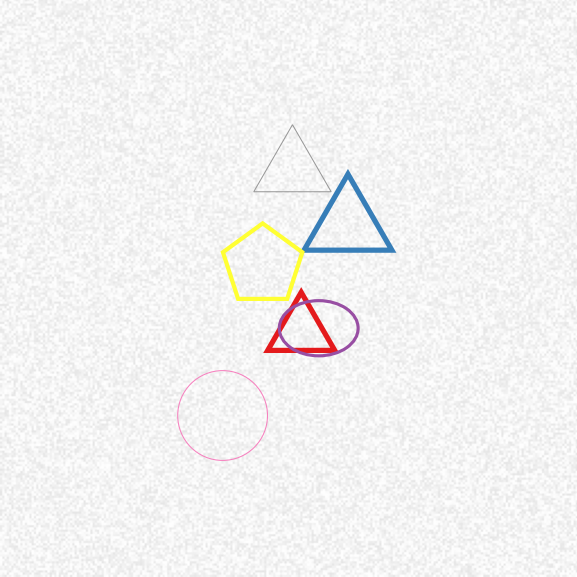[{"shape": "triangle", "thickness": 2.5, "radius": 0.34, "center": [0.522, 0.426]}, {"shape": "triangle", "thickness": 2.5, "radius": 0.44, "center": [0.603, 0.61]}, {"shape": "oval", "thickness": 1.5, "radius": 0.34, "center": [0.552, 0.431]}, {"shape": "pentagon", "thickness": 2, "radius": 0.36, "center": [0.455, 0.54]}, {"shape": "circle", "thickness": 0.5, "radius": 0.39, "center": [0.385, 0.28]}, {"shape": "triangle", "thickness": 0.5, "radius": 0.39, "center": [0.506, 0.706]}]